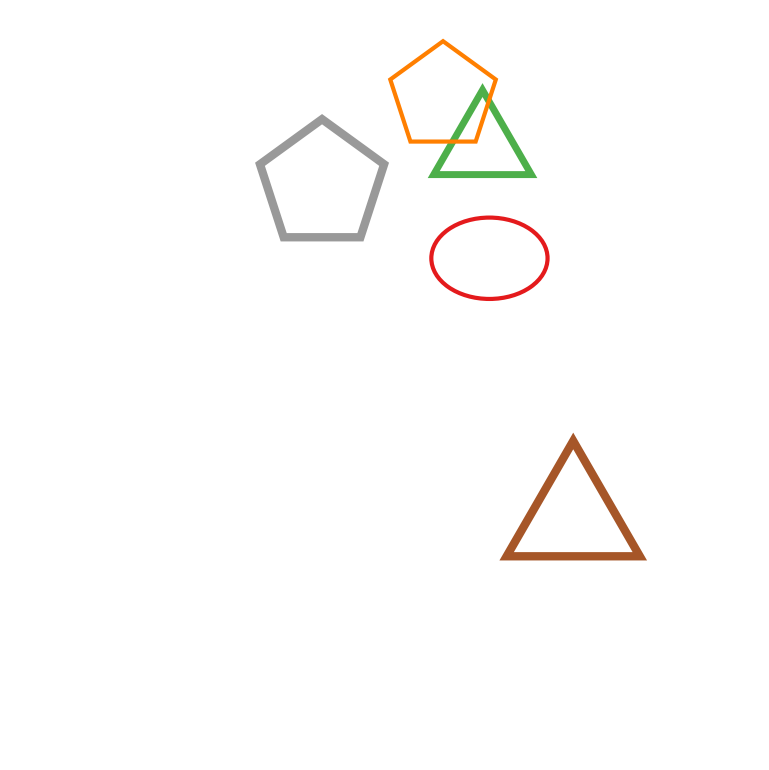[{"shape": "oval", "thickness": 1.5, "radius": 0.38, "center": [0.636, 0.665]}, {"shape": "triangle", "thickness": 2.5, "radius": 0.37, "center": [0.627, 0.81]}, {"shape": "pentagon", "thickness": 1.5, "radius": 0.36, "center": [0.575, 0.874]}, {"shape": "triangle", "thickness": 3, "radius": 0.5, "center": [0.744, 0.327]}, {"shape": "pentagon", "thickness": 3, "radius": 0.42, "center": [0.418, 0.76]}]